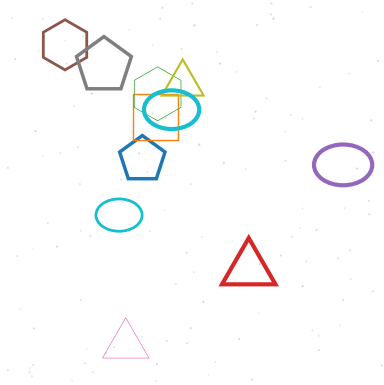[{"shape": "pentagon", "thickness": 2.5, "radius": 0.31, "center": [0.37, 0.586]}, {"shape": "square", "thickness": 1, "radius": 0.3, "center": [0.404, 0.697]}, {"shape": "hexagon", "thickness": 0.5, "radius": 0.35, "center": [0.409, 0.756]}, {"shape": "triangle", "thickness": 3, "radius": 0.4, "center": [0.646, 0.302]}, {"shape": "oval", "thickness": 3, "radius": 0.38, "center": [0.891, 0.572]}, {"shape": "hexagon", "thickness": 2, "radius": 0.33, "center": [0.169, 0.884]}, {"shape": "triangle", "thickness": 0.5, "radius": 0.35, "center": [0.327, 0.105]}, {"shape": "pentagon", "thickness": 2.5, "radius": 0.37, "center": [0.27, 0.83]}, {"shape": "triangle", "thickness": 1.5, "radius": 0.31, "center": [0.475, 0.783]}, {"shape": "oval", "thickness": 2, "radius": 0.3, "center": [0.309, 0.441]}, {"shape": "oval", "thickness": 3, "radius": 0.36, "center": [0.446, 0.715]}]